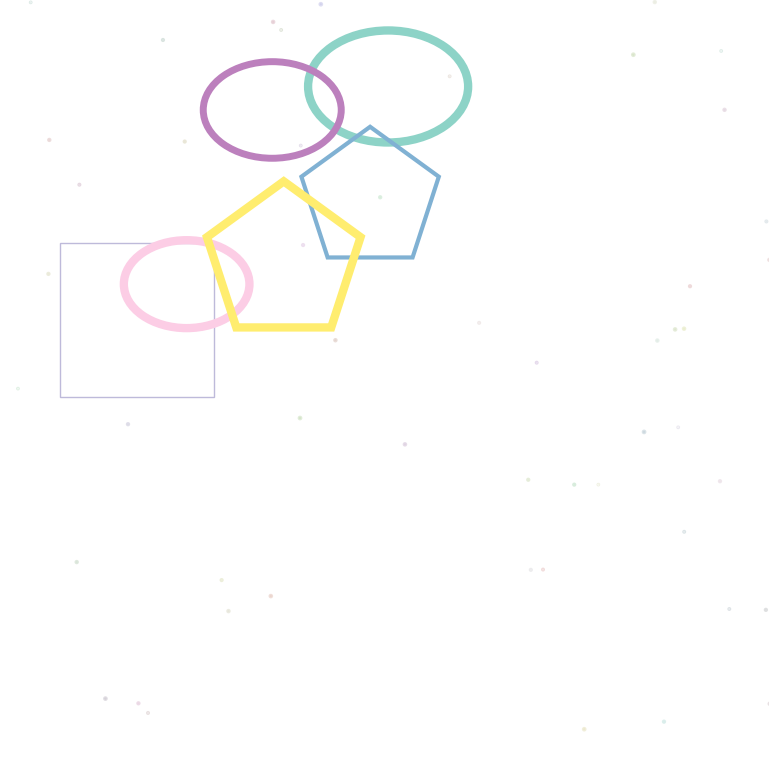[{"shape": "oval", "thickness": 3, "radius": 0.52, "center": [0.504, 0.888]}, {"shape": "square", "thickness": 0.5, "radius": 0.5, "center": [0.178, 0.584]}, {"shape": "pentagon", "thickness": 1.5, "radius": 0.47, "center": [0.481, 0.742]}, {"shape": "oval", "thickness": 3, "radius": 0.41, "center": [0.242, 0.631]}, {"shape": "oval", "thickness": 2.5, "radius": 0.45, "center": [0.354, 0.857]}, {"shape": "pentagon", "thickness": 3, "radius": 0.52, "center": [0.369, 0.66]}]